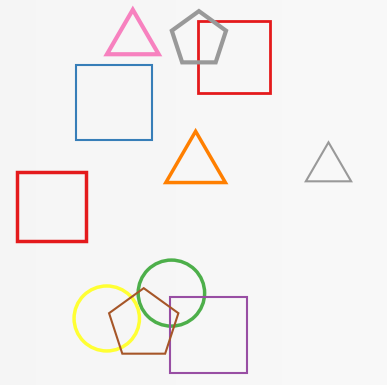[{"shape": "square", "thickness": 2.5, "radius": 0.45, "center": [0.133, 0.464]}, {"shape": "square", "thickness": 2, "radius": 0.47, "center": [0.604, 0.852]}, {"shape": "square", "thickness": 1.5, "radius": 0.49, "center": [0.294, 0.734]}, {"shape": "circle", "thickness": 2.5, "radius": 0.43, "center": [0.442, 0.239]}, {"shape": "square", "thickness": 1.5, "radius": 0.5, "center": [0.538, 0.13]}, {"shape": "triangle", "thickness": 2.5, "radius": 0.44, "center": [0.505, 0.57]}, {"shape": "circle", "thickness": 2.5, "radius": 0.42, "center": [0.276, 0.173]}, {"shape": "pentagon", "thickness": 1.5, "radius": 0.47, "center": [0.371, 0.157]}, {"shape": "triangle", "thickness": 3, "radius": 0.39, "center": [0.343, 0.898]}, {"shape": "pentagon", "thickness": 3, "radius": 0.37, "center": [0.513, 0.898]}, {"shape": "triangle", "thickness": 1.5, "radius": 0.34, "center": [0.848, 0.563]}]